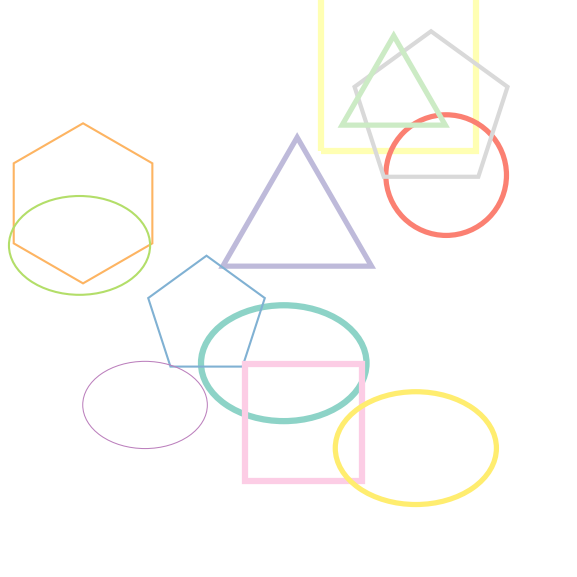[{"shape": "oval", "thickness": 3, "radius": 0.72, "center": [0.491, 0.37]}, {"shape": "square", "thickness": 3, "radius": 0.67, "center": [0.69, 0.871]}, {"shape": "triangle", "thickness": 2.5, "radius": 0.74, "center": [0.515, 0.613]}, {"shape": "circle", "thickness": 2.5, "radius": 0.52, "center": [0.773, 0.696]}, {"shape": "pentagon", "thickness": 1, "radius": 0.53, "center": [0.358, 0.45]}, {"shape": "hexagon", "thickness": 1, "radius": 0.69, "center": [0.144, 0.647]}, {"shape": "oval", "thickness": 1, "radius": 0.61, "center": [0.138, 0.574]}, {"shape": "square", "thickness": 3, "radius": 0.51, "center": [0.525, 0.267]}, {"shape": "pentagon", "thickness": 2, "radius": 0.7, "center": [0.746, 0.806]}, {"shape": "oval", "thickness": 0.5, "radius": 0.54, "center": [0.251, 0.298]}, {"shape": "triangle", "thickness": 2.5, "radius": 0.52, "center": [0.682, 0.834]}, {"shape": "oval", "thickness": 2.5, "radius": 0.7, "center": [0.72, 0.223]}]